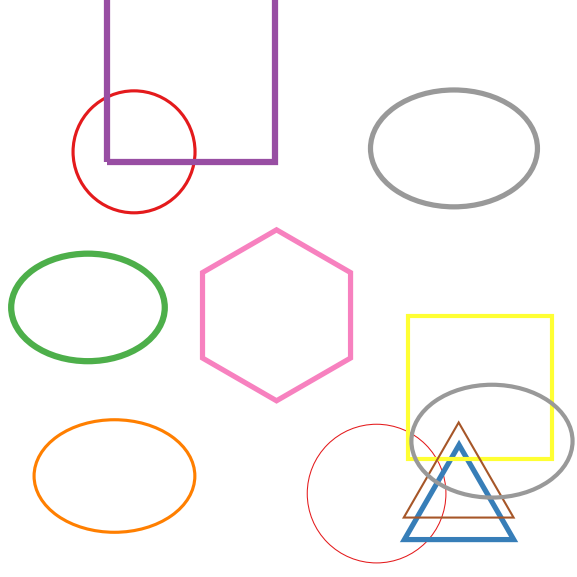[{"shape": "circle", "thickness": 1.5, "radius": 0.53, "center": [0.232, 0.736]}, {"shape": "circle", "thickness": 0.5, "radius": 0.6, "center": [0.652, 0.144]}, {"shape": "triangle", "thickness": 2.5, "radius": 0.55, "center": [0.795, 0.119]}, {"shape": "oval", "thickness": 3, "radius": 0.66, "center": [0.152, 0.467]}, {"shape": "square", "thickness": 3, "radius": 0.73, "center": [0.331, 0.863]}, {"shape": "oval", "thickness": 1.5, "radius": 0.7, "center": [0.198, 0.175]}, {"shape": "square", "thickness": 2, "radius": 0.62, "center": [0.831, 0.328]}, {"shape": "triangle", "thickness": 1, "radius": 0.55, "center": [0.794, 0.158]}, {"shape": "hexagon", "thickness": 2.5, "radius": 0.74, "center": [0.479, 0.453]}, {"shape": "oval", "thickness": 2.5, "radius": 0.72, "center": [0.786, 0.742]}, {"shape": "oval", "thickness": 2, "radius": 0.7, "center": [0.852, 0.235]}]